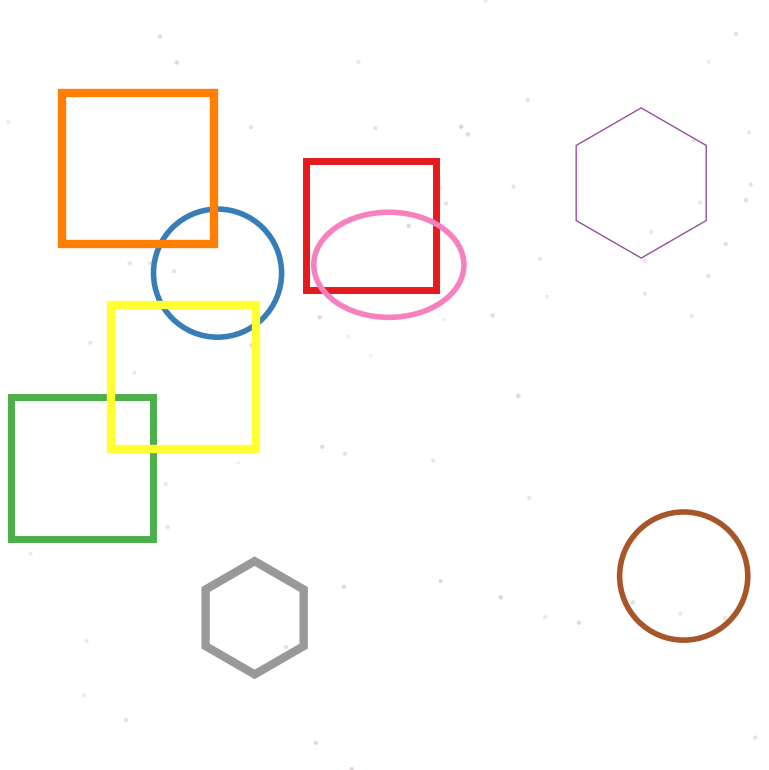[{"shape": "square", "thickness": 2.5, "radius": 0.42, "center": [0.482, 0.707]}, {"shape": "circle", "thickness": 2, "radius": 0.42, "center": [0.283, 0.645]}, {"shape": "square", "thickness": 2.5, "radius": 0.46, "center": [0.106, 0.393]}, {"shape": "hexagon", "thickness": 0.5, "radius": 0.49, "center": [0.833, 0.762]}, {"shape": "square", "thickness": 3, "radius": 0.49, "center": [0.18, 0.781]}, {"shape": "square", "thickness": 3, "radius": 0.47, "center": [0.238, 0.511]}, {"shape": "circle", "thickness": 2, "radius": 0.42, "center": [0.888, 0.252]}, {"shape": "oval", "thickness": 2, "radius": 0.49, "center": [0.505, 0.656]}, {"shape": "hexagon", "thickness": 3, "radius": 0.37, "center": [0.331, 0.198]}]